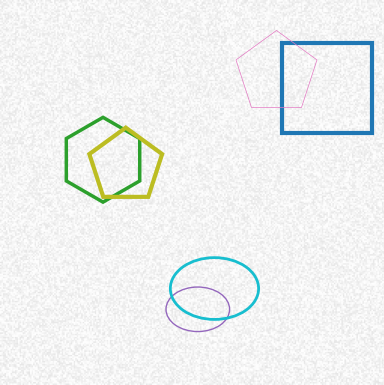[{"shape": "square", "thickness": 3, "radius": 0.58, "center": [0.85, 0.772]}, {"shape": "hexagon", "thickness": 2.5, "radius": 0.55, "center": [0.268, 0.585]}, {"shape": "oval", "thickness": 1, "radius": 0.41, "center": [0.514, 0.197]}, {"shape": "pentagon", "thickness": 0.5, "radius": 0.55, "center": [0.718, 0.81]}, {"shape": "pentagon", "thickness": 3, "radius": 0.5, "center": [0.327, 0.569]}, {"shape": "oval", "thickness": 2, "radius": 0.57, "center": [0.557, 0.251]}]